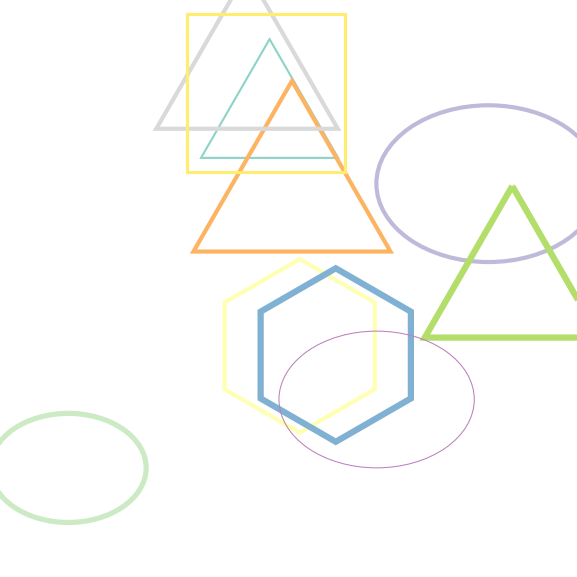[{"shape": "triangle", "thickness": 1, "radius": 0.69, "center": [0.467, 0.794]}, {"shape": "hexagon", "thickness": 2, "radius": 0.75, "center": [0.519, 0.4]}, {"shape": "oval", "thickness": 2, "radius": 0.97, "center": [0.846, 0.681]}, {"shape": "hexagon", "thickness": 3, "radius": 0.75, "center": [0.581, 0.384]}, {"shape": "triangle", "thickness": 2, "radius": 0.98, "center": [0.506, 0.662]}, {"shape": "triangle", "thickness": 3, "radius": 0.87, "center": [0.887, 0.502]}, {"shape": "triangle", "thickness": 2, "radius": 0.91, "center": [0.428, 0.867]}, {"shape": "oval", "thickness": 0.5, "radius": 0.85, "center": [0.652, 0.307]}, {"shape": "oval", "thickness": 2.5, "radius": 0.67, "center": [0.118, 0.189]}, {"shape": "square", "thickness": 1.5, "radius": 0.68, "center": [0.461, 0.839]}]